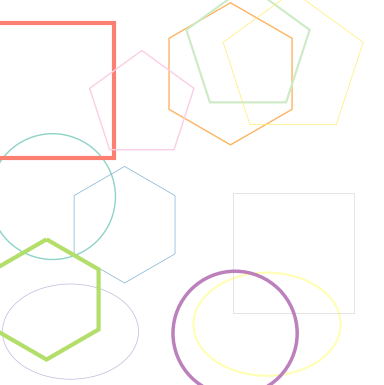[{"shape": "circle", "thickness": 1, "radius": 0.82, "center": [0.137, 0.489]}, {"shape": "oval", "thickness": 1.5, "radius": 0.96, "center": [0.694, 0.158]}, {"shape": "oval", "thickness": 0.5, "radius": 0.88, "center": [0.183, 0.139]}, {"shape": "square", "thickness": 3, "radius": 0.88, "center": [0.121, 0.765]}, {"shape": "hexagon", "thickness": 0.5, "radius": 0.76, "center": [0.324, 0.416]}, {"shape": "hexagon", "thickness": 1, "radius": 0.92, "center": [0.599, 0.808]}, {"shape": "hexagon", "thickness": 3, "radius": 0.78, "center": [0.121, 0.222]}, {"shape": "pentagon", "thickness": 1, "radius": 0.71, "center": [0.368, 0.726]}, {"shape": "square", "thickness": 0.5, "radius": 0.78, "center": [0.763, 0.342]}, {"shape": "circle", "thickness": 2.5, "radius": 0.81, "center": [0.611, 0.134]}, {"shape": "pentagon", "thickness": 1.5, "radius": 0.84, "center": [0.644, 0.87]}, {"shape": "pentagon", "thickness": 0.5, "radius": 0.96, "center": [0.761, 0.831]}]